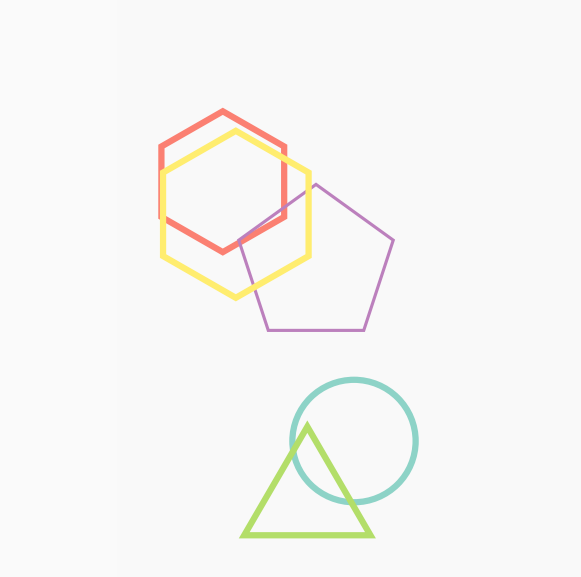[{"shape": "circle", "thickness": 3, "radius": 0.53, "center": [0.609, 0.235]}, {"shape": "hexagon", "thickness": 3, "radius": 0.61, "center": [0.383, 0.684]}, {"shape": "triangle", "thickness": 3, "radius": 0.63, "center": [0.529, 0.135]}, {"shape": "pentagon", "thickness": 1.5, "radius": 0.7, "center": [0.544, 0.54]}, {"shape": "hexagon", "thickness": 3, "radius": 0.72, "center": [0.406, 0.628]}]